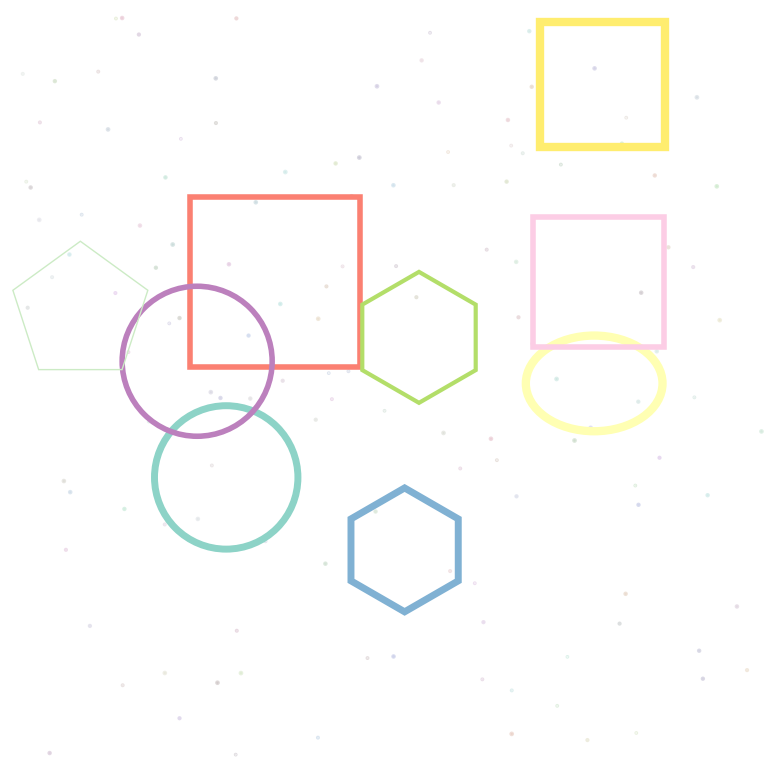[{"shape": "circle", "thickness": 2.5, "radius": 0.47, "center": [0.294, 0.38]}, {"shape": "oval", "thickness": 3, "radius": 0.44, "center": [0.772, 0.502]}, {"shape": "square", "thickness": 2, "radius": 0.55, "center": [0.358, 0.634]}, {"shape": "hexagon", "thickness": 2.5, "radius": 0.4, "center": [0.525, 0.286]}, {"shape": "hexagon", "thickness": 1.5, "radius": 0.43, "center": [0.544, 0.562]}, {"shape": "square", "thickness": 2, "radius": 0.42, "center": [0.777, 0.634]}, {"shape": "circle", "thickness": 2, "radius": 0.49, "center": [0.256, 0.531]}, {"shape": "pentagon", "thickness": 0.5, "radius": 0.46, "center": [0.104, 0.595]}, {"shape": "square", "thickness": 3, "radius": 0.41, "center": [0.782, 0.89]}]